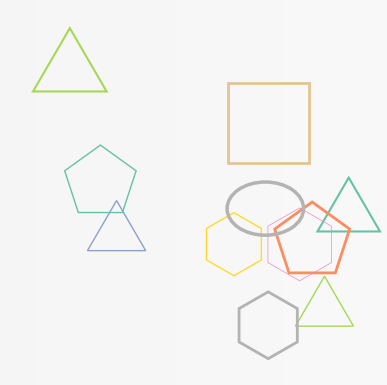[{"shape": "pentagon", "thickness": 1, "radius": 0.48, "center": [0.259, 0.526]}, {"shape": "triangle", "thickness": 1.5, "radius": 0.47, "center": [0.9, 0.445]}, {"shape": "pentagon", "thickness": 2, "radius": 0.51, "center": [0.806, 0.374]}, {"shape": "triangle", "thickness": 1, "radius": 0.43, "center": [0.301, 0.392]}, {"shape": "hexagon", "thickness": 0.5, "radius": 0.47, "center": [0.773, 0.365]}, {"shape": "triangle", "thickness": 1, "radius": 0.43, "center": [0.837, 0.196]}, {"shape": "triangle", "thickness": 1.5, "radius": 0.55, "center": [0.18, 0.817]}, {"shape": "hexagon", "thickness": 1, "radius": 0.41, "center": [0.604, 0.366]}, {"shape": "square", "thickness": 2, "radius": 0.52, "center": [0.693, 0.681]}, {"shape": "hexagon", "thickness": 2, "radius": 0.43, "center": [0.692, 0.155]}, {"shape": "oval", "thickness": 2.5, "radius": 0.49, "center": [0.685, 0.458]}]